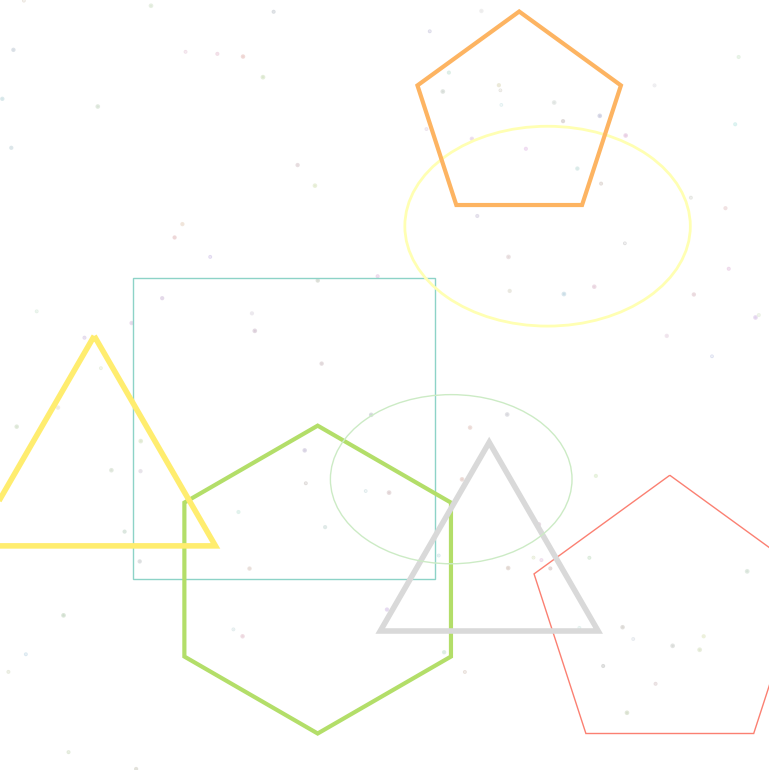[{"shape": "square", "thickness": 0.5, "radius": 0.98, "center": [0.369, 0.443]}, {"shape": "oval", "thickness": 1, "radius": 0.93, "center": [0.711, 0.706]}, {"shape": "pentagon", "thickness": 0.5, "radius": 0.93, "center": [0.87, 0.197]}, {"shape": "pentagon", "thickness": 1.5, "radius": 0.69, "center": [0.674, 0.846]}, {"shape": "hexagon", "thickness": 1.5, "radius": 1.0, "center": [0.413, 0.247]}, {"shape": "triangle", "thickness": 2, "radius": 0.82, "center": [0.635, 0.262]}, {"shape": "oval", "thickness": 0.5, "radius": 0.78, "center": [0.586, 0.378]}, {"shape": "triangle", "thickness": 2, "radius": 0.91, "center": [0.122, 0.382]}]